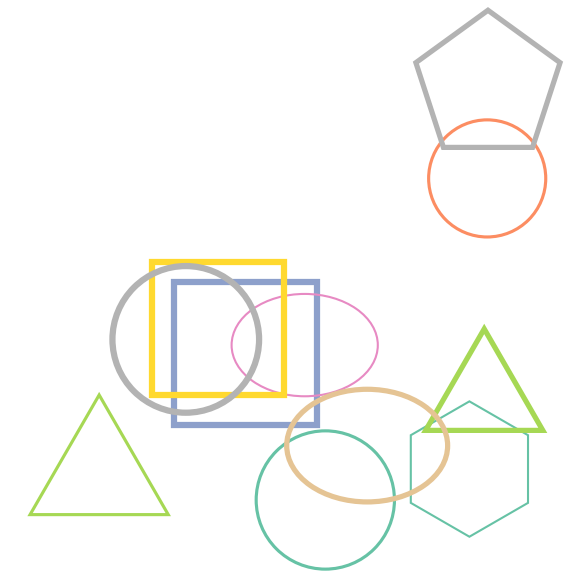[{"shape": "hexagon", "thickness": 1, "radius": 0.59, "center": [0.813, 0.187]}, {"shape": "circle", "thickness": 1.5, "radius": 0.6, "center": [0.563, 0.133]}, {"shape": "circle", "thickness": 1.5, "radius": 0.51, "center": [0.844, 0.69]}, {"shape": "square", "thickness": 3, "radius": 0.62, "center": [0.425, 0.387]}, {"shape": "oval", "thickness": 1, "radius": 0.63, "center": [0.528, 0.402]}, {"shape": "triangle", "thickness": 1.5, "radius": 0.69, "center": [0.172, 0.177]}, {"shape": "triangle", "thickness": 2.5, "radius": 0.59, "center": [0.838, 0.312]}, {"shape": "square", "thickness": 3, "radius": 0.58, "center": [0.377, 0.43]}, {"shape": "oval", "thickness": 2.5, "radius": 0.7, "center": [0.636, 0.228]}, {"shape": "circle", "thickness": 3, "radius": 0.63, "center": [0.322, 0.411]}, {"shape": "pentagon", "thickness": 2.5, "radius": 0.66, "center": [0.845, 0.85]}]